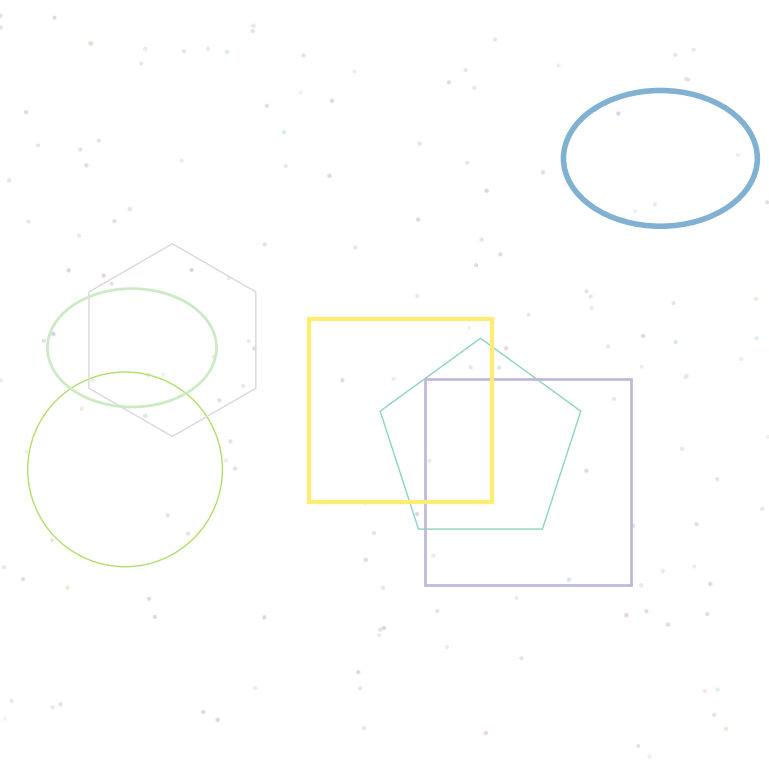[{"shape": "pentagon", "thickness": 0.5, "radius": 0.68, "center": [0.624, 0.424]}, {"shape": "square", "thickness": 1, "radius": 0.67, "center": [0.685, 0.374]}, {"shape": "oval", "thickness": 2, "radius": 0.63, "center": [0.858, 0.794]}, {"shape": "circle", "thickness": 0.5, "radius": 0.63, "center": [0.162, 0.39]}, {"shape": "hexagon", "thickness": 0.5, "radius": 0.63, "center": [0.224, 0.558]}, {"shape": "oval", "thickness": 1, "radius": 0.55, "center": [0.171, 0.548]}, {"shape": "square", "thickness": 1.5, "radius": 0.59, "center": [0.52, 0.467]}]